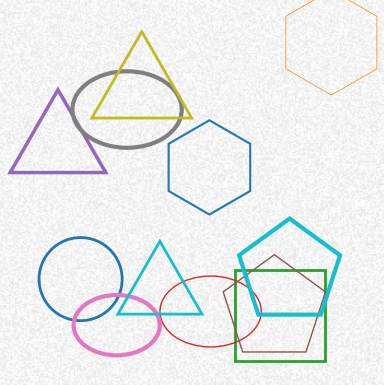[{"shape": "circle", "thickness": 2, "radius": 0.54, "center": [0.209, 0.275]}, {"shape": "hexagon", "thickness": 1.5, "radius": 0.61, "center": [0.544, 0.565]}, {"shape": "hexagon", "thickness": 0.5, "radius": 0.68, "center": [0.861, 0.889]}, {"shape": "square", "thickness": 2, "radius": 0.59, "center": [0.727, 0.181]}, {"shape": "oval", "thickness": 1, "radius": 0.66, "center": [0.547, 0.191]}, {"shape": "triangle", "thickness": 2.5, "radius": 0.72, "center": [0.151, 0.623]}, {"shape": "pentagon", "thickness": 1, "radius": 0.7, "center": [0.713, 0.199]}, {"shape": "oval", "thickness": 3, "radius": 0.56, "center": [0.303, 0.155]}, {"shape": "oval", "thickness": 3, "radius": 0.71, "center": [0.33, 0.715]}, {"shape": "triangle", "thickness": 2, "radius": 0.75, "center": [0.368, 0.768]}, {"shape": "triangle", "thickness": 2, "radius": 0.63, "center": [0.415, 0.247]}, {"shape": "pentagon", "thickness": 3, "radius": 0.69, "center": [0.752, 0.294]}]